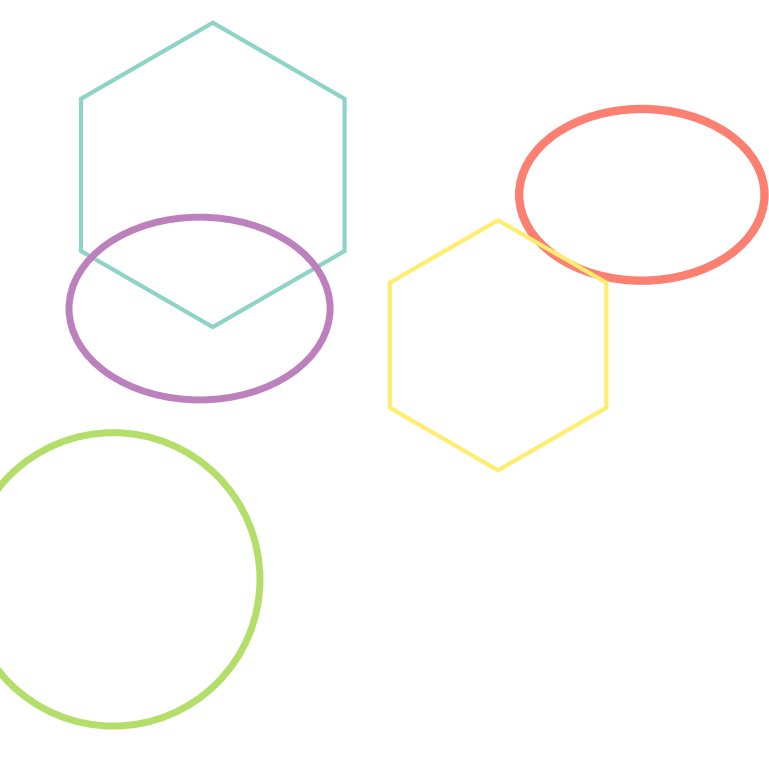[{"shape": "hexagon", "thickness": 1.5, "radius": 0.99, "center": [0.276, 0.773]}, {"shape": "oval", "thickness": 3, "radius": 0.8, "center": [0.834, 0.747]}, {"shape": "circle", "thickness": 2.5, "radius": 0.95, "center": [0.147, 0.248]}, {"shape": "oval", "thickness": 2.5, "radius": 0.85, "center": [0.259, 0.599]}, {"shape": "hexagon", "thickness": 1.5, "radius": 0.81, "center": [0.647, 0.552]}]